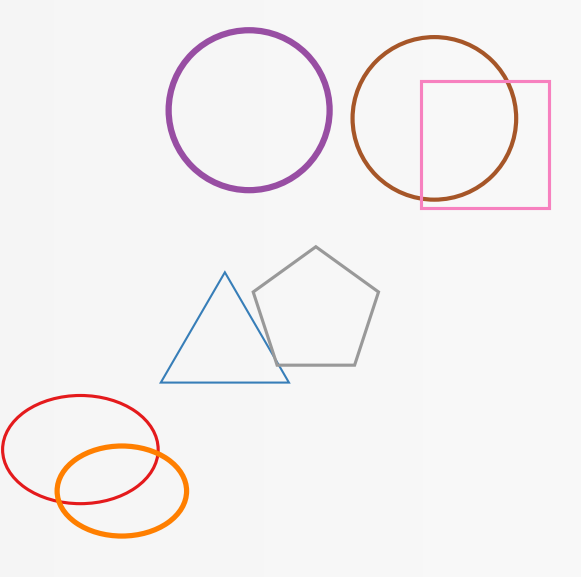[{"shape": "oval", "thickness": 1.5, "radius": 0.67, "center": [0.138, 0.221]}, {"shape": "triangle", "thickness": 1, "radius": 0.64, "center": [0.387, 0.4]}, {"shape": "circle", "thickness": 3, "radius": 0.69, "center": [0.429, 0.808]}, {"shape": "oval", "thickness": 2.5, "radius": 0.56, "center": [0.21, 0.149]}, {"shape": "circle", "thickness": 2, "radius": 0.7, "center": [0.747, 0.794]}, {"shape": "square", "thickness": 1.5, "radius": 0.55, "center": [0.834, 0.749]}, {"shape": "pentagon", "thickness": 1.5, "radius": 0.57, "center": [0.543, 0.459]}]